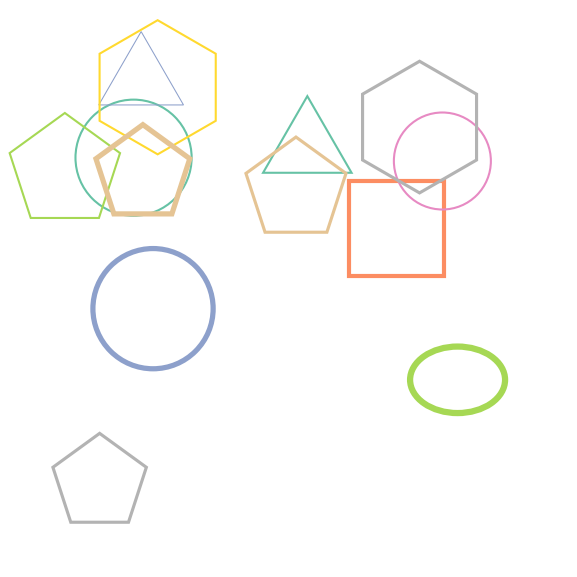[{"shape": "circle", "thickness": 1, "radius": 0.5, "center": [0.231, 0.726]}, {"shape": "triangle", "thickness": 1, "radius": 0.44, "center": [0.532, 0.744]}, {"shape": "square", "thickness": 2, "radius": 0.41, "center": [0.687, 0.603]}, {"shape": "triangle", "thickness": 0.5, "radius": 0.42, "center": [0.244, 0.86]}, {"shape": "circle", "thickness": 2.5, "radius": 0.52, "center": [0.265, 0.465]}, {"shape": "circle", "thickness": 1, "radius": 0.42, "center": [0.766, 0.72]}, {"shape": "pentagon", "thickness": 1, "radius": 0.5, "center": [0.112, 0.703]}, {"shape": "oval", "thickness": 3, "radius": 0.41, "center": [0.792, 0.341]}, {"shape": "hexagon", "thickness": 1, "radius": 0.58, "center": [0.273, 0.848]}, {"shape": "pentagon", "thickness": 1.5, "radius": 0.46, "center": [0.512, 0.671]}, {"shape": "pentagon", "thickness": 2.5, "radius": 0.43, "center": [0.247, 0.698]}, {"shape": "hexagon", "thickness": 1.5, "radius": 0.57, "center": [0.727, 0.779]}, {"shape": "pentagon", "thickness": 1.5, "radius": 0.43, "center": [0.173, 0.164]}]